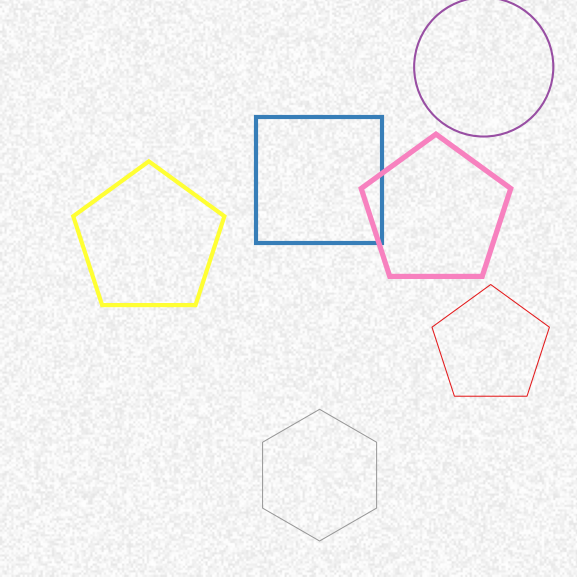[{"shape": "pentagon", "thickness": 0.5, "radius": 0.53, "center": [0.85, 0.4]}, {"shape": "square", "thickness": 2, "radius": 0.55, "center": [0.552, 0.687]}, {"shape": "circle", "thickness": 1, "radius": 0.6, "center": [0.838, 0.883]}, {"shape": "pentagon", "thickness": 2, "radius": 0.69, "center": [0.258, 0.582]}, {"shape": "pentagon", "thickness": 2.5, "radius": 0.68, "center": [0.755, 0.631]}, {"shape": "hexagon", "thickness": 0.5, "radius": 0.57, "center": [0.553, 0.176]}]